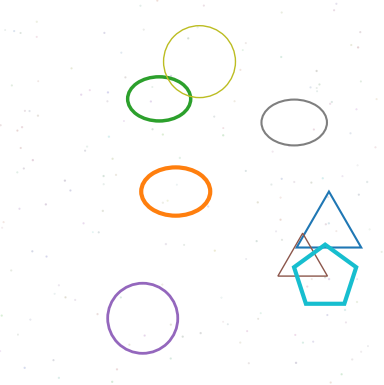[{"shape": "triangle", "thickness": 1.5, "radius": 0.48, "center": [0.854, 0.406]}, {"shape": "oval", "thickness": 3, "radius": 0.45, "center": [0.456, 0.503]}, {"shape": "oval", "thickness": 2.5, "radius": 0.41, "center": [0.413, 0.743]}, {"shape": "circle", "thickness": 2, "radius": 0.46, "center": [0.371, 0.173]}, {"shape": "triangle", "thickness": 1, "radius": 0.37, "center": [0.786, 0.32]}, {"shape": "oval", "thickness": 1.5, "radius": 0.43, "center": [0.764, 0.682]}, {"shape": "circle", "thickness": 1, "radius": 0.47, "center": [0.518, 0.84]}, {"shape": "pentagon", "thickness": 3, "radius": 0.42, "center": [0.844, 0.28]}]